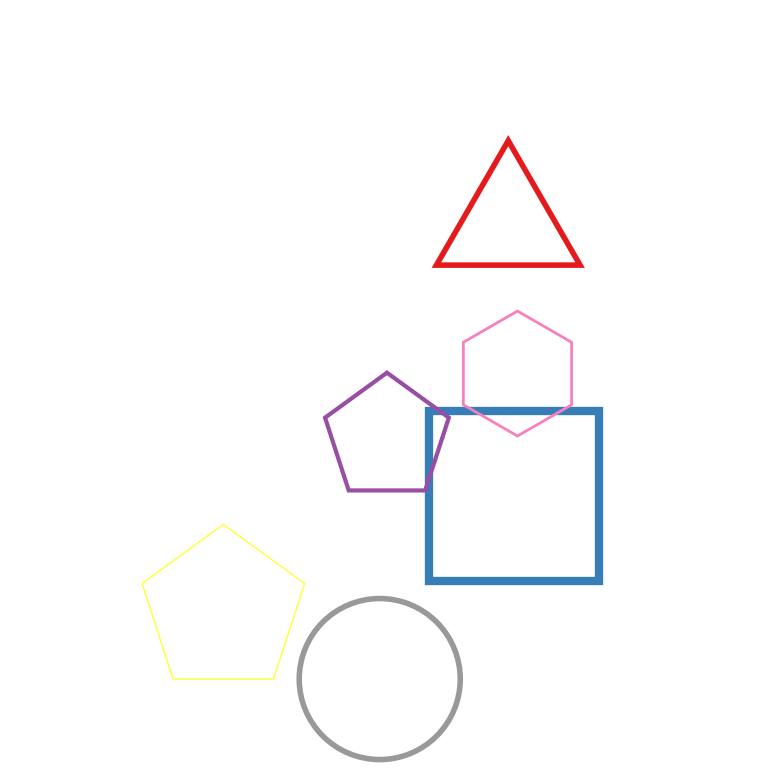[{"shape": "triangle", "thickness": 2, "radius": 0.54, "center": [0.66, 0.71]}, {"shape": "square", "thickness": 3, "radius": 0.55, "center": [0.668, 0.356]}, {"shape": "pentagon", "thickness": 1.5, "radius": 0.42, "center": [0.503, 0.431]}, {"shape": "pentagon", "thickness": 0.5, "radius": 0.55, "center": [0.29, 0.208]}, {"shape": "hexagon", "thickness": 1, "radius": 0.41, "center": [0.672, 0.515]}, {"shape": "circle", "thickness": 2, "radius": 0.52, "center": [0.493, 0.118]}]